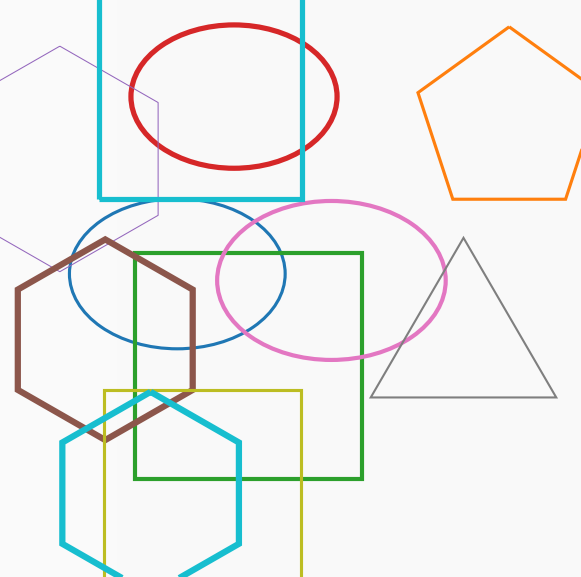[{"shape": "oval", "thickness": 1.5, "radius": 0.93, "center": [0.305, 0.525]}, {"shape": "pentagon", "thickness": 1.5, "radius": 0.83, "center": [0.876, 0.788]}, {"shape": "square", "thickness": 2, "radius": 0.98, "center": [0.427, 0.365]}, {"shape": "oval", "thickness": 2.5, "radius": 0.89, "center": [0.403, 0.832]}, {"shape": "hexagon", "thickness": 0.5, "radius": 0.98, "center": [0.103, 0.724]}, {"shape": "hexagon", "thickness": 3, "radius": 0.87, "center": [0.181, 0.411]}, {"shape": "oval", "thickness": 2, "radius": 0.98, "center": [0.57, 0.513]}, {"shape": "triangle", "thickness": 1, "radius": 0.92, "center": [0.797, 0.403]}, {"shape": "square", "thickness": 1.5, "radius": 0.85, "center": [0.348, 0.153]}, {"shape": "square", "thickness": 2.5, "radius": 0.87, "center": [0.345, 0.829]}, {"shape": "hexagon", "thickness": 3, "radius": 0.88, "center": [0.259, 0.145]}]